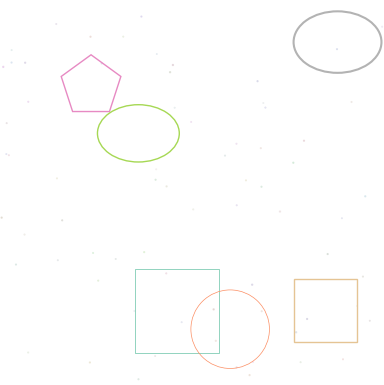[{"shape": "square", "thickness": 0.5, "radius": 0.55, "center": [0.459, 0.193]}, {"shape": "circle", "thickness": 0.5, "radius": 0.51, "center": [0.598, 0.145]}, {"shape": "pentagon", "thickness": 1, "radius": 0.41, "center": [0.236, 0.776]}, {"shape": "oval", "thickness": 1, "radius": 0.53, "center": [0.359, 0.654]}, {"shape": "square", "thickness": 1, "radius": 0.41, "center": [0.845, 0.194]}, {"shape": "oval", "thickness": 1.5, "radius": 0.57, "center": [0.877, 0.891]}]